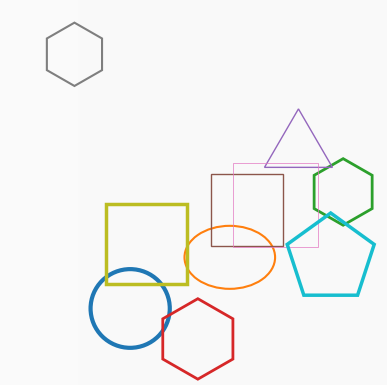[{"shape": "circle", "thickness": 3, "radius": 0.51, "center": [0.336, 0.199]}, {"shape": "oval", "thickness": 1.5, "radius": 0.58, "center": [0.593, 0.332]}, {"shape": "hexagon", "thickness": 2, "radius": 0.43, "center": [0.886, 0.501]}, {"shape": "hexagon", "thickness": 2, "radius": 0.52, "center": [0.511, 0.12]}, {"shape": "triangle", "thickness": 1, "radius": 0.51, "center": [0.77, 0.616]}, {"shape": "square", "thickness": 1, "radius": 0.47, "center": [0.638, 0.455]}, {"shape": "square", "thickness": 0.5, "radius": 0.55, "center": [0.711, 0.468]}, {"shape": "hexagon", "thickness": 1.5, "radius": 0.41, "center": [0.192, 0.859]}, {"shape": "square", "thickness": 2.5, "radius": 0.52, "center": [0.378, 0.366]}, {"shape": "pentagon", "thickness": 2.5, "radius": 0.59, "center": [0.853, 0.329]}]